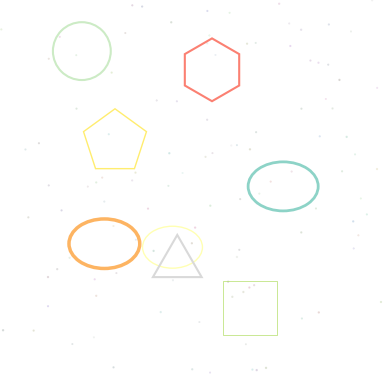[{"shape": "oval", "thickness": 2, "radius": 0.46, "center": [0.735, 0.516]}, {"shape": "oval", "thickness": 1, "radius": 0.39, "center": [0.448, 0.358]}, {"shape": "hexagon", "thickness": 1.5, "radius": 0.41, "center": [0.551, 0.819]}, {"shape": "oval", "thickness": 2.5, "radius": 0.46, "center": [0.271, 0.367]}, {"shape": "square", "thickness": 0.5, "radius": 0.36, "center": [0.65, 0.2]}, {"shape": "triangle", "thickness": 1.5, "radius": 0.37, "center": [0.46, 0.317]}, {"shape": "circle", "thickness": 1.5, "radius": 0.38, "center": [0.213, 0.867]}, {"shape": "pentagon", "thickness": 1, "radius": 0.43, "center": [0.299, 0.631]}]